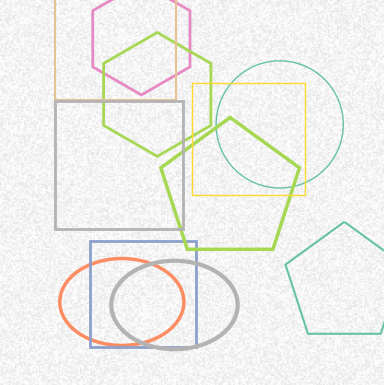[{"shape": "pentagon", "thickness": 1.5, "radius": 0.8, "center": [0.894, 0.263]}, {"shape": "circle", "thickness": 1, "radius": 0.83, "center": [0.726, 0.677]}, {"shape": "oval", "thickness": 2.5, "radius": 0.81, "center": [0.316, 0.216]}, {"shape": "square", "thickness": 2, "radius": 0.69, "center": [0.37, 0.236]}, {"shape": "hexagon", "thickness": 2, "radius": 0.73, "center": [0.367, 0.899]}, {"shape": "hexagon", "thickness": 2, "radius": 0.8, "center": [0.408, 0.755]}, {"shape": "pentagon", "thickness": 2.5, "radius": 0.95, "center": [0.598, 0.506]}, {"shape": "square", "thickness": 1, "radius": 0.73, "center": [0.646, 0.639]}, {"shape": "square", "thickness": 1.5, "radius": 0.79, "center": [0.299, 0.898]}, {"shape": "square", "thickness": 2, "radius": 0.83, "center": [0.309, 0.571]}, {"shape": "oval", "thickness": 3, "radius": 0.82, "center": [0.453, 0.208]}]